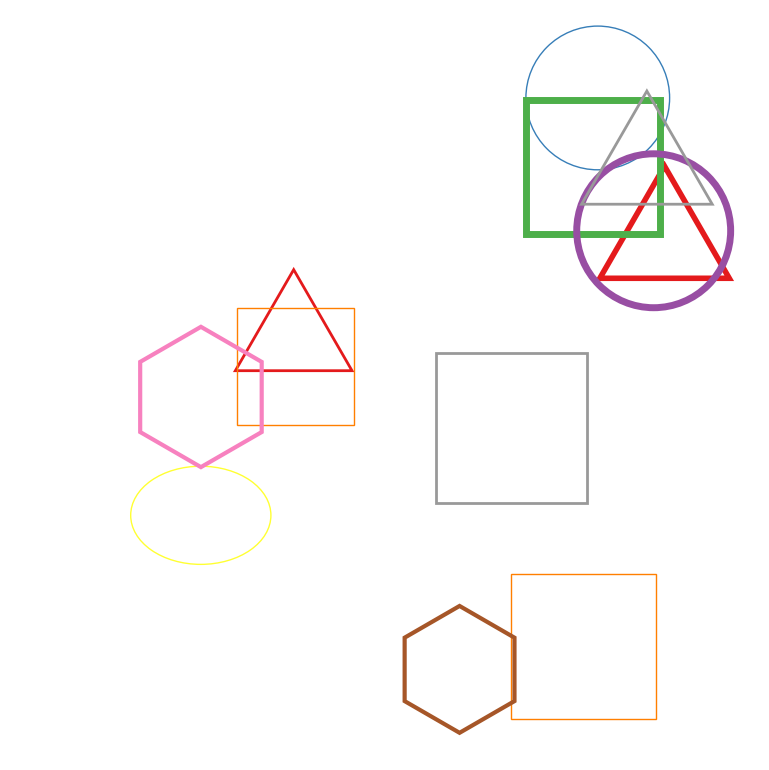[{"shape": "triangle", "thickness": 2, "radius": 0.49, "center": [0.863, 0.687]}, {"shape": "triangle", "thickness": 1, "radius": 0.44, "center": [0.381, 0.562]}, {"shape": "circle", "thickness": 0.5, "radius": 0.47, "center": [0.776, 0.873]}, {"shape": "square", "thickness": 2.5, "radius": 0.43, "center": [0.77, 0.783]}, {"shape": "circle", "thickness": 2.5, "radius": 0.5, "center": [0.849, 0.7]}, {"shape": "square", "thickness": 0.5, "radius": 0.47, "center": [0.758, 0.16]}, {"shape": "square", "thickness": 0.5, "radius": 0.38, "center": [0.384, 0.524]}, {"shape": "oval", "thickness": 0.5, "radius": 0.46, "center": [0.261, 0.331]}, {"shape": "hexagon", "thickness": 1.5, "radius": 0.41, "center": [0.597, 0.131]}, {"shape": "hexagon", "thickness": 1.5, "radius": 0.46, "center": [0.261, 0.484]}, {"shape": "triangle", "thickness": 1, "radius": 0.49, "center": [0.84, 0.784]}, {"shape": "square", "thickness": 1, "radius": 0.49, "center": [0.664, 0.444]}]